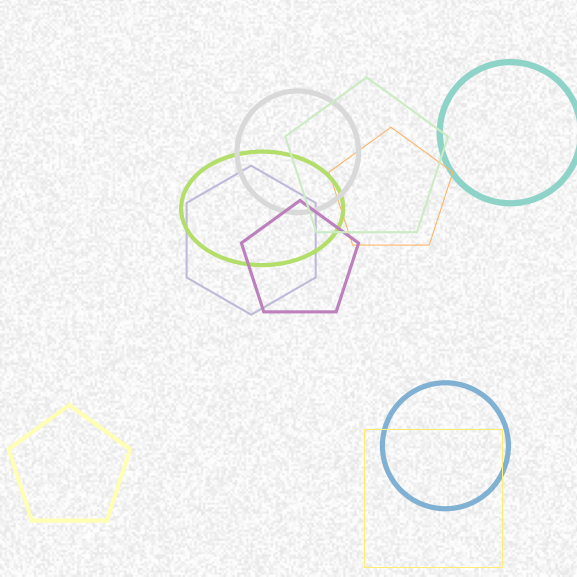[{"shape": "circle", "thickness": 3, "radius": 0.61, "center": [0.884, 0.769]}, {"shape": "pentagon", "thickness": 2, "radius": 0.55, "center": [0.12, 0.187]}, {"shape": "hexagon", "thickness": 1, "radius": 0.65, "center": [0.435, 0.583]}, {"shape": "circle", "thickness": 2.5, "radius": 0.55, "center": [0.771, 0.227]}, {"shape": "pentagon", "thickness": 0.5, "radius": 0.56, "center": [0.677, 0.666]}, {"shape": "oval", "thickness": 2, "radius": 0.7, "center": [0.454, 0.638]}, {"shape": "circle", "thickness": 2.5, "radius": 0.53, "center": [0.516, 0.736]}, {"shape": "pentagon", "thickness": 1.5, "radius": 0.53, "center": [0.519, 0.545]}, {"shape": "pentagon", "thickness": 1, "radius": 0.74, "center": [0.635, 0.717]}, {"shape": "square", "thickness": 0.5, "radius": 0.6, "center": [0.75, 0.137]}]